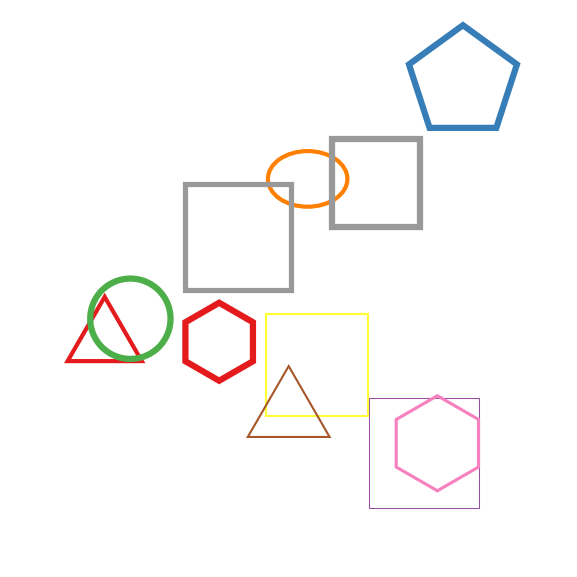[{"shape": "triangle", "thickness": 2, "radius": 0.37, "center": [0.181, 0.411]}, {"shape": "hexagon", "thickness": 3, "radius": 0.34, "center": [0.38, 0.407]}, {"shape": "pentagon", "thickness": 3, "radius": 0.49, "center": [0.802, 0.857]}, {"shape": "circle", "thickness": 3, "radius": 0.35, "center": [0.226, 0.447]}, {"shape": "square", "thickness": 0.5, "radius": 0.48, "center": [0.735, 0.214]}, {"shape": "oval", "thickness": 2, "radius": 0.34, "center": [0.533, 0.689]}, {"shape": "square", "thickness": 1, "radius": 0.44, "center": [0.549, 0.367]}, {"shape": "triangle", "thickness": 1, "radius": 0.41, "center": [0.5, 0.283]}, {"shape": "hexagon", "thickness": 1.5, "radius": 0.41, "center": [0.757, 0.232]}, {"shape": "square", "thickness": 3, "radius": 0.38, "center": [0.651, 0.682]}, {"shape": "square", "thickness": 2.5, "radius": 0.46, "center": [0.412, 0.589]}]